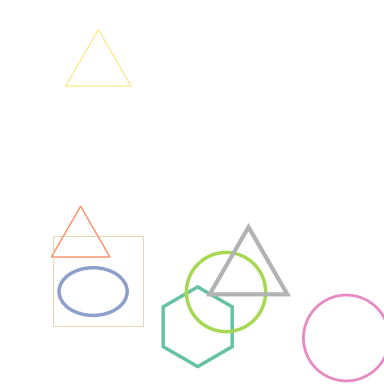[{"shape": "hexagon", "thickness": 2.5, "radius": 0.52, "center": [0.514, 0.151]}, {"shape": "triangle", "thickness": 1, "radius": 0.44, "center": [0.209, 0.376]}, {"shape": "oval", "thickness": 2.5, "radius": 0.44, "center": [0.242, 0.243]}, {"shape": "circle", "thickness": 2, "radius": 0.56, "center": [0.9, 0.122]}, {"shape": "circle", "thickness": 2.5, "radius": 0.51, "center": [0.587, 0.241]}, {"shape": "triangle", "thickness": 0.5, "radius": 0.49, "center": [0.256, 0.825]}, {"shape": "square", "thickness": 0.5, "radius": 0.58, "center": [0.255, 0.27]}, {"shape": "triangle", "thickness": 3, "radius": 0.58, "center": [0.646, 0.294]}]